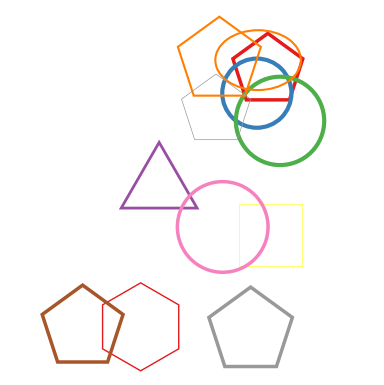[{"shape": "pentagon", "thickness": 2.5, "radius": 0.48, "center": [0.696, 0.818]}, {"shape": "hexagon", "thickness": 1, "radius": 0.57, "center": [0.365, 0.151]}, {"shape": "circle", "thickness": 3, "radius": 0.45, "center": [0.667, 0.758]}, {"shape": "circle", "thickness": 3, "radius": 0.57, "center": [0.727, 0.686]}, {"shape": "triangle", "thickness": 2, "radius": 0.57, "center": [0.413, 0.516]}, {"shape": "pentagon", "thickness": 1.5, "radius": 0.57, "center": [0.57, 0.843]}, {"shape": "oval", "thickness": 1.5, "radius": 0.56, "center": [0.67, 0.844]}, {"shape": "square", "thickness": 0.5, "radius": 0.41, "center": [0.704, 0.39]}, {"shape": "pentagon", "thickness": 2.5, "radius": 0.55, "center": [0.215, 0.149]}, {"shape": "circle", "thickness": 2.5, "radius": 0.59, "center": [0.578, 0.41]}, {"shape": "pentagon", "thickness": 2.5, "radius": 0.57, "center": [0.651, 0.14]}, {"shape": "pentagon", "thickness": 0.5, "radius": 0.47, "center": [0.561, 0.713]}]